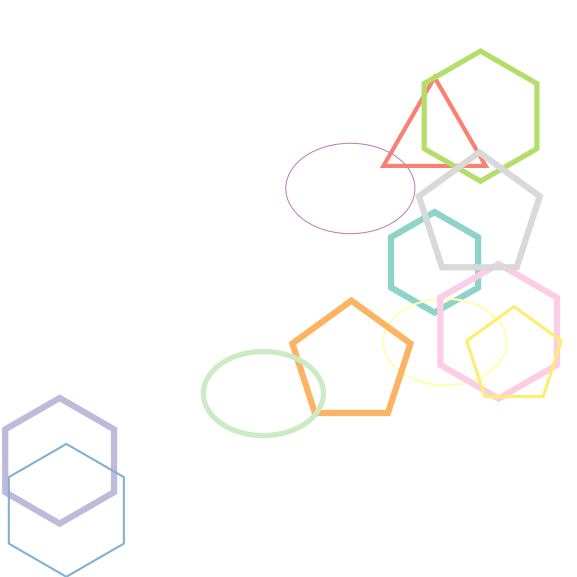[{"shape": "hexagon", "thickness": 3, "radius": 0.44, "center": [0.752, 0.545]}, {"shape": "oval", "thickness": 1, "radius": 0.53, "center": [0.77, 0.407]}, {"shape": "hexagon", "thickness": 3, "radius": 0.54, "center": [0.103, 0.201]}, {"shape": "triangle", "thickness": 2, "radius": 0.51, "center": [0.752, 0.763]}, {"shape": "hexagon", "thickness": 1, "radius": 0.58, "center": [0.115, 0.115]}, {"shape": "pentagon", "thickness": 3, "radius": 0.54, "center": [0.609, 0.371]}, {"shape": "hexagon", "thickness": 2.5, "radius": 0.56, "center": [0.832, 0.798]}, {"shape": "hexagon", "thickness": 3, "radius": 0.58, "center": [0.863, 0.426]}, {"shape": "pentagon", "thickness": 3, "radius": 0.55, "center": [0.83, 0.625]}, {"shape": "oval", "thickness": 0.5, "radius": 0.56, "center": [0.607, 0.673]}, {"shape": "oval", "thickness": 2.5, "radius": 0.52, "center": [0.456, 0.318]}, {"shape": "pentagon", "thickness": 1.5, "radius": 0.43, "center": [0.89, 0.382]}]